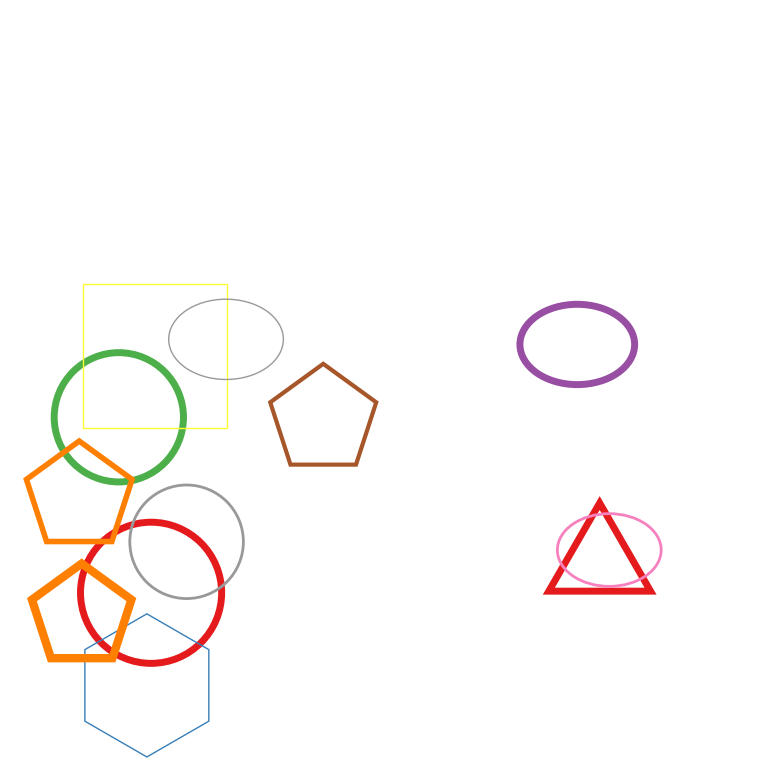[{"shape": "triangle", "thickness": 2.5, "radius": 0.38, "center": [0.779, 0.27]}, {"shape": "circle", "thickness": 2.5, "radius": 0.46, "center": [0.196, 0.23]}, {"shape": "hexagon", "thickness": 0.5, "radius": 0.46, "center": [0.191, 0.11]}, {"shape": "circle", "thickness": 2.5, "radius": 0.42, "center": [0.154, 0.458]}, {"shape": "oval", "thickness": 2.5, "radius": 0.37, "center": [0.75, 0.553]}, {"shape": "pentagon", "thickness": 2, "radius": 0.36, "center": [0.103, 0.355]}, {"shape": "pentagon", "thickness": 3, "radius": 0.34, "center": [0.106, 0.2]}, {"shape": "square", "thickness": 0.5, "radius": 0.47, "center": [0.201, 0.538]}, {"shape": "pentagon", "thickness": 1.5, "radius": 0.36, "center": [0.42, 0.455]}, {"shape": "oval", "thickness": 1, "radius": 0.34, "center": [0.791, 0.286]}, {"shape": "oval", "thickness": 0.5, "radius": 0.37, "center": [0.294, 0.559]}, {"shape": "circle", "thickness": 1, "radius": 0.37, "center": [0.242, 0.296]}]